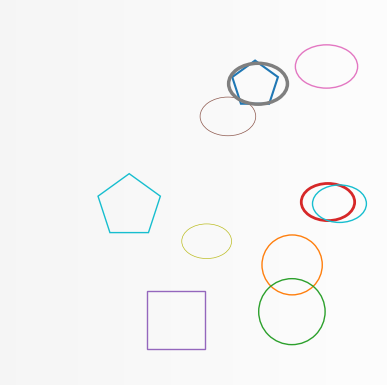[{"shape": "pentagon", "thickness": 1.5, "radius": 0.31, "center": [0.658, 0.781]}, {"shape": "circle", "thickness": 1, "radius": 0.39, "center": [0.754, 0.312]}, {"shape": "circle", "thickness": 1, "radius": 0.43, "center": [0.753, 0.191]}, {"shape": "oval", "thickness": 2, "radius": 0.34, "center": [0.846, 0.475]}, {"shape": "square", "thickness": 1, "radius": 0.38, "center": [0.454, 0.169]}, {"shape": "oval", "thickness": 0.5, "radius": 0.36, "center": [0.588, 0.698]}, {"shape": "oval", "thickness": 1, "radius": 0.4, "center": [0.843, 0.827]}, {"shape": "oval", "thickness": 2.5, "radius": 0.38, "center": [0.666, 0.783]}, {"shape": "oval", "thickness": 0.5, "radius": 0.32, "center": [0.533, 0.373]}, {"shape": "pentagon", "thickness": 1, "radius": 0.42, "center": [0.333, 0.464]}, {"shape": "oval", "thickness": 1, "radius": 0.35, "center": [0.876, 0.471]}]